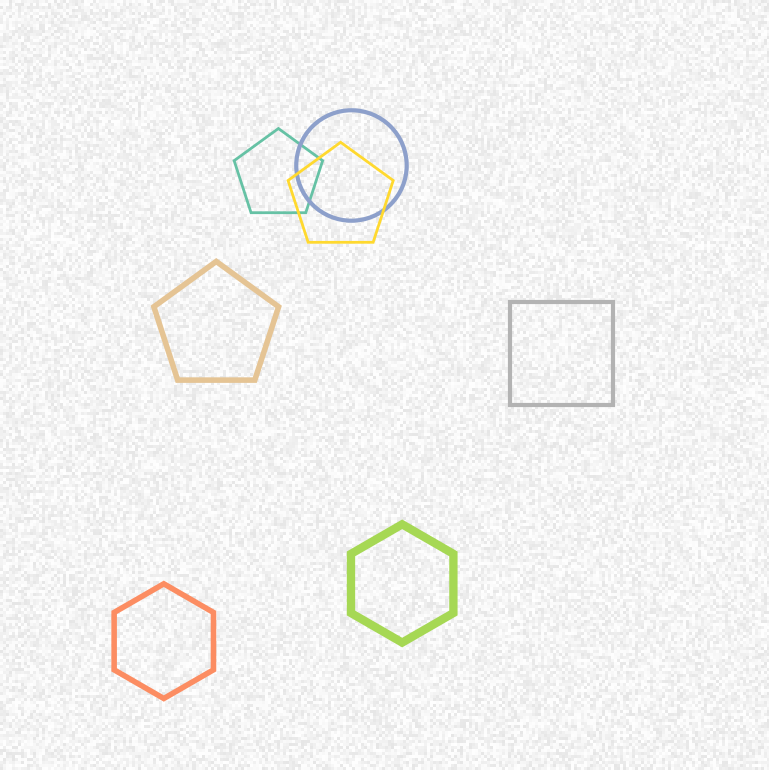[{"shape": "pentagon", "thickness": 1, "radius": 0.3, "center": [0.362, 0.773]}, {"shape": "hexagon", "thickness": 2, "radius": 0.37, "center": [0.213, 0.167]}, {"shape": "circle", "thickness": 1.5, "radius": 0.36, "center": [0.456, 0.785]}, {"shape": "hexagon", "thickness": 3, "radius": 0.38, "center": [0.522, 0.242]}, {"shape": "pentagon", "thickness": 1, "radius": 0.36, "center": [0.442, 0.743]}, {"shape": "pentagon", "thickness": 2, "radius": 0.43, "center": [0.281, 0.575]}, {"shape": "square", "thickness": 1.5, "radius": 0.33, "center": [0.729, 0.541]}]